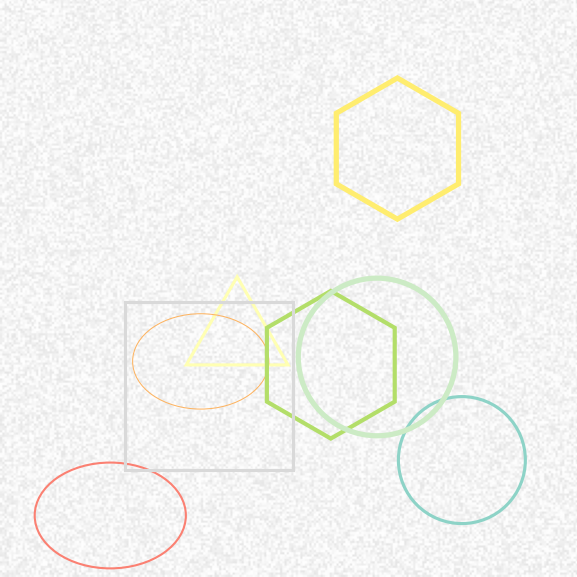[{"shape": "circle", "thickness": 1.5, "radius": 0.55, "center": [0.8, 0.202]}, {"shape": "triangle", "thickness": 1.5, "radius": 0.51, "center": [0.411, 0.418]}, {"shape": "oval", "thickness": 1, "radius": 0.65, "center": [0.191, 0.107]}, {"shape": "oval", "thickness": 0.5, "radius": 0.59, "center": [0.348, 0.373]}, {"shape": "hexagon", "thickness": 2, "radius": 0.64, "center": [0.573, 0.368]}, {"shape": "square", "thickness": 1.5, "radius": 0.73, "center": [0.362, 0.33]}, {"shape": "circle", "thickness": 2.5, "radius": 0.68, "center": [0.653, 0.381]}, {"shape": "hexagon", "thickness": 2.5, "radius": 0.61, "center": [0.688, 0.742]}]